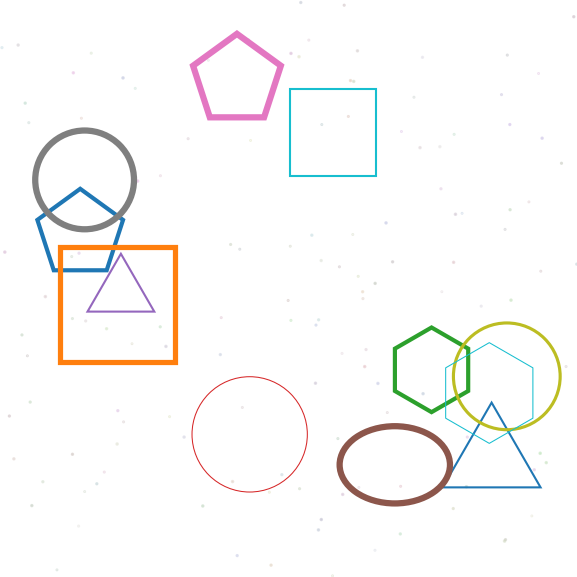[{"shape": "pentagon", "thickness": 2, "radius": 0.39, "center": [0.139, 0.594]}, {"shape": "triangle", "thickness": 1, "radius": 0.49, "center": [0.851, 0.204]}, {"shape": "square", "thickness": 2.5, "radius": 0.5, "center": [0.203, 0.472]}, {"shape": "hexagon", "thickness": 2, "radius": 0.37, "center": [0.747, 0.359]}, {"shape": "circle", "thickness": 0.5, "radius": 0.5, "center": [0.432, 0.247]}, {"shape": "triangle", "thickness": 1, "radius": 0.33, "center": [0.209, 0.493]}, {"shape": "oval", "thickness": 3, "radius": 0.48, "center": [0.684, 0.194]}, {"shape": "pentagon", "thickness": 3, "radius": 0.4, "center": [0.41, 0.861]}, {"shape": "circle", "thickness": 3, "radius": 0.43, "center": [0.147, 0.688]}, {"shape": "circle", "thickness": 1.5, "radius": 0.46, "center": [0.878, 0.347]}, {"shape": "hexagon", "thickness": 0.5, "radius": 0.44, "center": [0.847, 0.319]}, {"shape": "square", "thickness": 1, "radius": 0.37, "center": [0.577, 0.77]}]